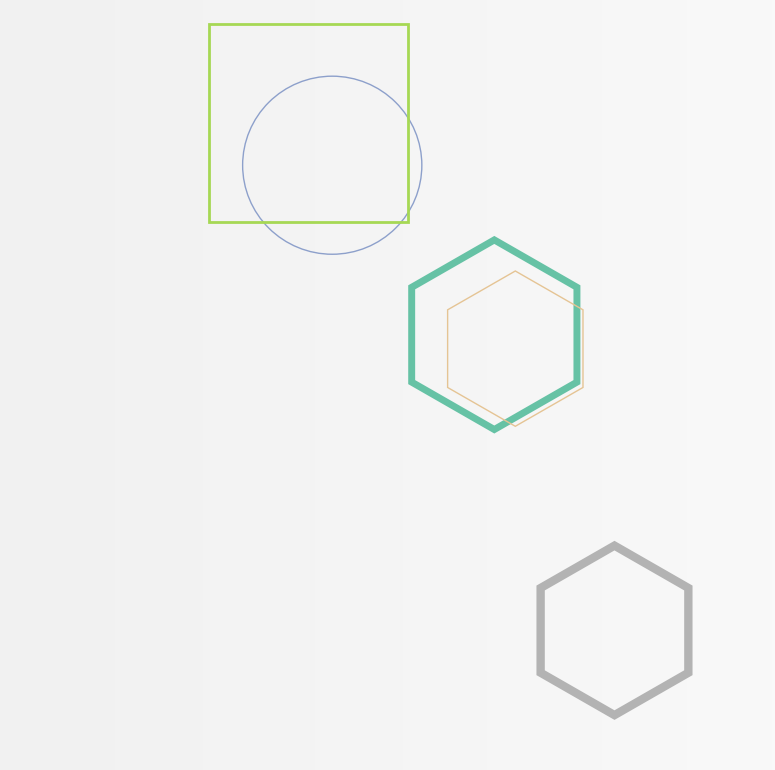[{"shape": "hexagon", "thickness": 2.5, "radius": 0.62, "center": [0.638, 0.565]}, {"shape": "circle", "thickness": 0.5, "radius": 0.58, "center": [0.429, 0.785]}, {"shape": "square", "thickness": 1, "radius": 0.64, "center": [0.398, 0.84]}, {"shape": "hexagon", "thickness": 0.5, "radius": 0.5, "center": [0.665, 0.547]}, {"shape": "hexagon", "thickness": 3, "radius": 0.55, "center": [0.793, 0.181]}]